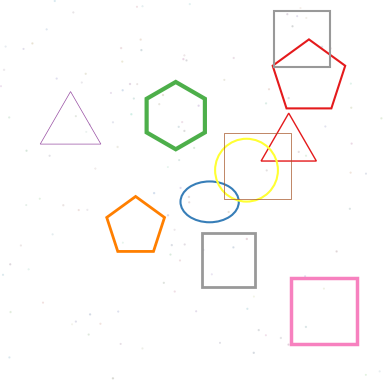[{"shape": "triangle", "thickness": 1, "radius": 0.41, "center": [0.75, 0.623]}, {"shape": "pentagon", "thickness": 1.5, "radius": 0.5, "center": [0.802, 0.799]}, {"shape": "oval", "thickness": 1.5, "radius": 0.38, "center": [0.545, 0.476]}, {"shape": "hexagon", "thickness": 3, "radius": 0.44, "center": [0.457, 0.7]}, {"shape": "triangle", "thickness": 0.5, "radius": 0.45, "center": [0.183, 0.671]}, {"shape": "pentagon", "thickness": 2, "radius": 0.39, "center": [0.352, 0.411]}, {"shape": "circle", "thickness": 1.5, "radius": 0.41, "center": [0.64, 0.558]}, {"shape": "square", "thickness": 0.5, "radius": 0.43, "center": [0.669, 0.569]}, {"shape": "square", "thickness": 2.5, "radius": 0.43, "center": [0.841, 0.192]}, {"shape": "square", "thickness": 2, "radius": 0.35, "center": [0.593, 0.324]}, {"shape": "square", "thickness": 1.5, "radius": 0.36, "center": [0.784, 0.9]}]